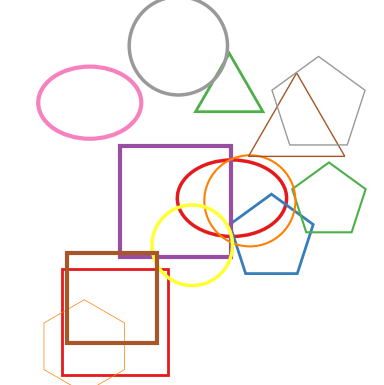[{"shape": "square", "thickness": 2, "radius": 0.69, "center": [0.299, 0.164]}, {"shape": "oval", "thickness": 2.5, "radius": 0.71, "center": [0.602, 0.485]}, {"shape": "pentagon", "thickness": 2, "radius": 0.57, "center": [0.705, 0.382]}, {"shape": "triangle", "thickness": 2, "radius": 0.5, "center": [0.596, 0.76]}, {"shape": "pentagon", "thickness": 1.5, "radius": 0.5, "center": [0.854, 0.478]}, {"shape": "square", "thickness": 3, "radius": 0.72, "center": [0.456, 0.476]}, {"shape": "hexagon", "thickness": 0.5, "radius": 0.6, "center": [0.219, 0.101]}, {"shape": "circle", "thickness": 1.5, "radius": 0.59, "center": [0.649, 0.478]}, {"shape": "circle", "thickness": 2.5, "radius": 0.52, "center": [0.499, 0.363]}, {"shape": "triangle", "thickness": 1, "radius": 0.72, "center": [0.77, 0.666]}, {"shape": "square", "thickness": 3, "radius": 0.58, "center": [0.291, 0.226]}, {"shape": "oval", "thickness": 3, "radius": 0.67, "center": [0.233, 0.733]}, {"shape": "circle", "thickness": 2.5, "radius": 0.64, "center": [0.463, 0.881]}, {"shape": "pentagon", "thickness": 1, "radius": 0.64, "center": [0.827, 0.726]}]